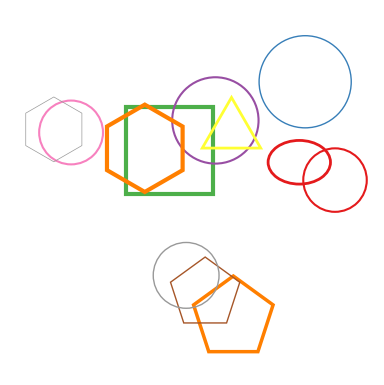[{"shape": "oval", "thickness": 2, "radius": 0.41, "center": [0.777, 0.579]}, {"shape": "circle", "thickness": 1.5, "radius": 0.41, "center": [0.87, 0.532]}, {"shape": "circle", "thickness": 1, "radius": 0.6, "center": [0.793, 0.788]}, {"shape": "square", "thickness": 3, "radius": 0.57, "center": [0.439, 0.608]}, {"shape": "circle", "thickness": 1.5, "radius": 0.56, "center": [0.559, 0.687]}, {"shape": "pentagon", "thickness": 2.5, "radius": 0.54, "center": [0.606, 0.174]}, {"shape": "hexagon", "thickness": 3, "radius": 0.57, "center": [0.376, 0.615]}, {"shape": "triangle", "thickness": 2, "radius": 0.44, "center": [0.601, 0.659]}, {"shape": "pentagon", "thickness": 1, "radius": 0.47, "center": [0.533, 0.238]}, {"shape": "circle", "thickness": 1.5, "radius": 0.41, "center": [0.185, 0.656]}, {"shape": "hexagon", "thickness": 0.5, "radius": 0.42, "center": [0.14, 0.664]}, {"shape": "circle", "thickness": 1, "radius": 0.43, "center": [0.483, 0.285]}]